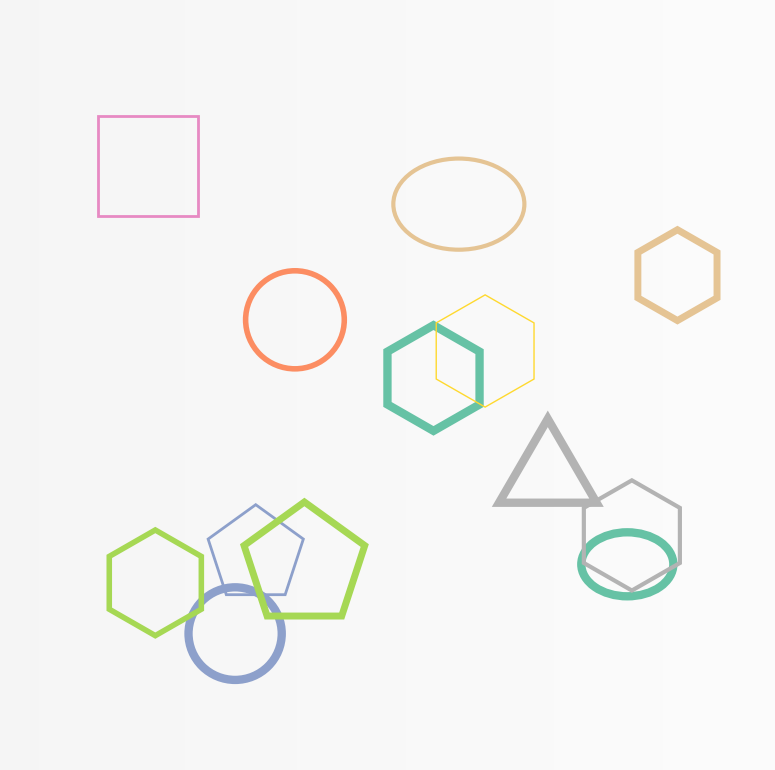[{"shape": "oval", "thickness": 3, "radius": 0.3, "center": [0.809, 0.267]}, {"shape": "hexagon", "thickness": 3, "radius": 0.34, "center": [0.559, 0.509]}, {"shape": "circle", "thickness": 2, "radius": 0.32, "center": [0.381, 0.585]}, {"shape": "pentagon", "thickness": 1, "radius": 0.32, "center": [0.33, 0.28]}, {"shape": "circle", "thickness": 3, "radius": 0.3, "center": [0.303, 0.177]}, {"shape": "square", "thickness": 1, "radius": 0.32, "center": [0.191, 0.784]}, {"shape": "hexagon", "thickness": 2, "radius": 0.34, "center": [0.2, 0.243]}, {"shape": "pentagon", "thickness": 2.5, "radius": 0.41, "center": [0.393, 0.266]}, {"shape": "hexagon", "thickness": 0.5, "radius": 0.36, "center": [0.626, 0.544]}, {"shape": "oval", "thickness": 1.5, "radius": 0.42, "center": [0.592, 0.735]}, {"shape": "hexagon", "thickness": 2.5, "radius": 0.29, "center": [0.874, 0.643]}, {"shape": "triangle", "thickness": 3, "radius": 0.36, "center": [0.707, 0.383]}, {"shape": "hexagon", "thickness": 1.5, "radius": 0.36, "center": [0.815, 0.305]}]